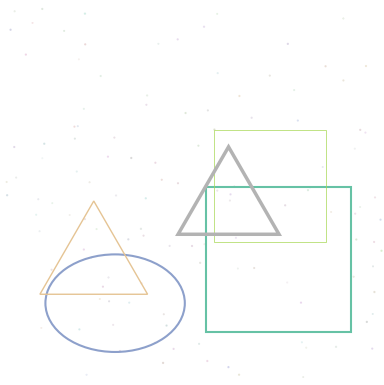[{"shape": "square", "thickness": 1.5, "radius": 0.94, "center": [0.724, 0.327]}, {"shape": "oval", "thickness": 1.5, "radius": 0.91, "center": [0.299, 0.213]}, {"shape": "square", "thickness": 0.5, "radius": 0.73, "center": [0.701, 0.516]}, {"shape": "triangle", "thickness": 1, "radius": 0.81, "center": [0.244, 0.316]}, {"shape": "triangle", "thickness": 2.5, "radius": 0.76, "center": [0.594, 0.467]}]